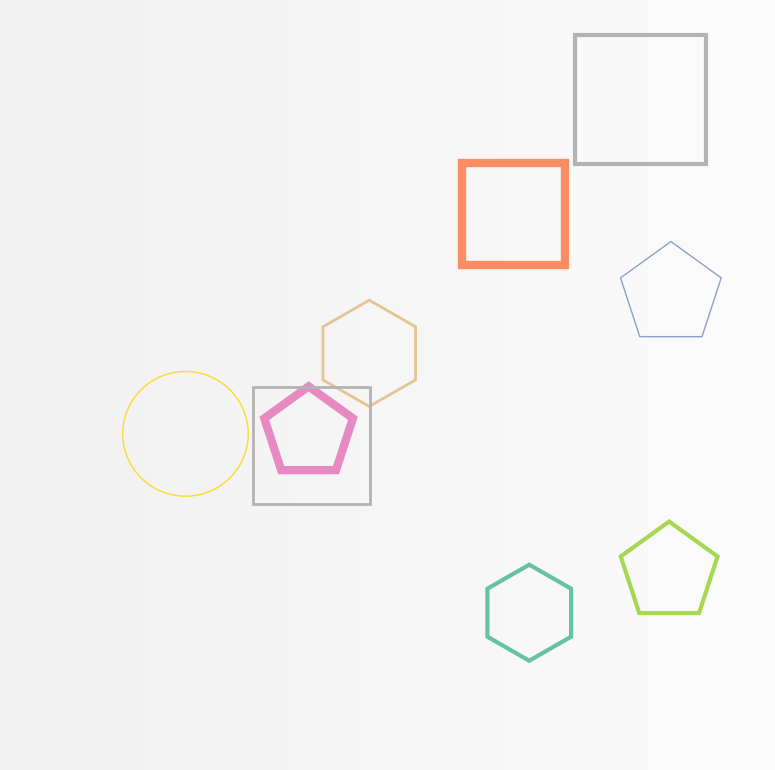[{"shape": "hexagon", "thickness": 1.5, "radius": 0.31, "center": [0.683, 0.204]}, {"shape": "square", "thickness": 3, "radius": 0.33, "center": [0.663, 0.722]}, {"shape": "pentagon", "thickness": 0.5, "radius": 0.34, "center": [0.866, 0.618]}, {"shape": "pentagon", "thickness": 3, "radius": 0.3, "center": [0.398, 0.438]}, {"shape": "pentagon", "thickness": 1.5, "radius": 0.33, "center": [0.863, 0.257]}, {"shape": "circle", "thickness": 0.5, "radius": 0.4, "center": [0.239, 0.437]}, {"shape": "hexagon", "thickness": 1, "radius": 0.34, "center": [0.476, 0.541]}, {"shape": "square", "thickness": 1.5, "radius": 0.42, "center": [0.827, 0.871]}, {"shape": "square", "thickness": 1, "radius": 0.38, "center": [0.402, 0.421]}]